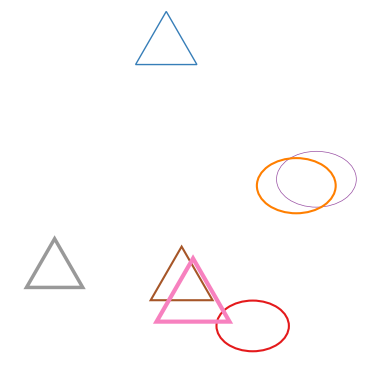[{"shape": "oval", "thickness": 1.5, "radius": 0.47, "center": [0.656, 0.153]}, {"shape": "triangle", "thickness": 1, "radius": 0.46, "center": [0.432, 0.878]}, {"shape": "oval", "thickness": 0.5, "radius": 0.52, "center": [0.822, 0.534]}, {"shape": "oval", "thickness": 1.5, "radius": 0.51, "center": [0.77, 0.518]}, {"shape": "triangle", "thickness": 1.5, "radius": 0.46, "center": [0.472, 0.267]}, {"shape": "triangle", "thickness": 3, "radius": 0.55, "center": [0.501, 0.219]}, {"shape": "triangle", "thickness": 2.5, "radius": 0.42, "center": [0.142, 0.296]}]